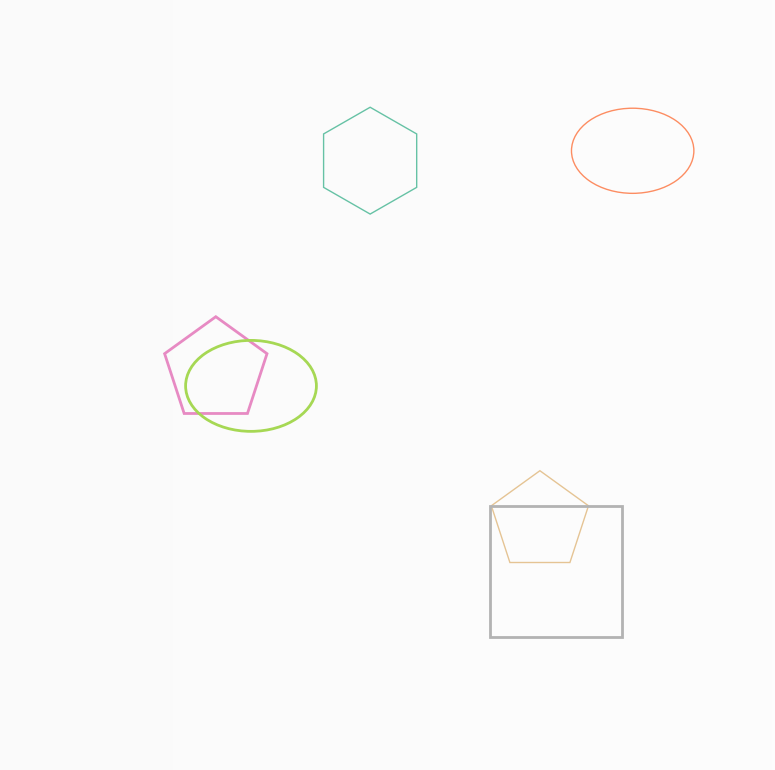[{"shape": "hexagon", "thickness": 0.5, "radius": 0.35, "center": [0.478, 0.791]}, {"shape": "oval", "thickness": 0.5, "radius": 0.39, "center": [0.816, 0.804]}, {"shape": "pentagon", "thickness": 1, "radius": 0.35, "center": [0.278, 0.519]}, {"shape": "oval", "thickness": 1, "radius": 0.42, "center": [0.324, 0.499]}, {"shape": "pentagon", "thickness": 0.5, "radius": 0.33, "center": [0.697, 0.323]}, {"shape": "square", "thickness": 1, "radius": 0.43, "center": [0.718, 0.258]}]